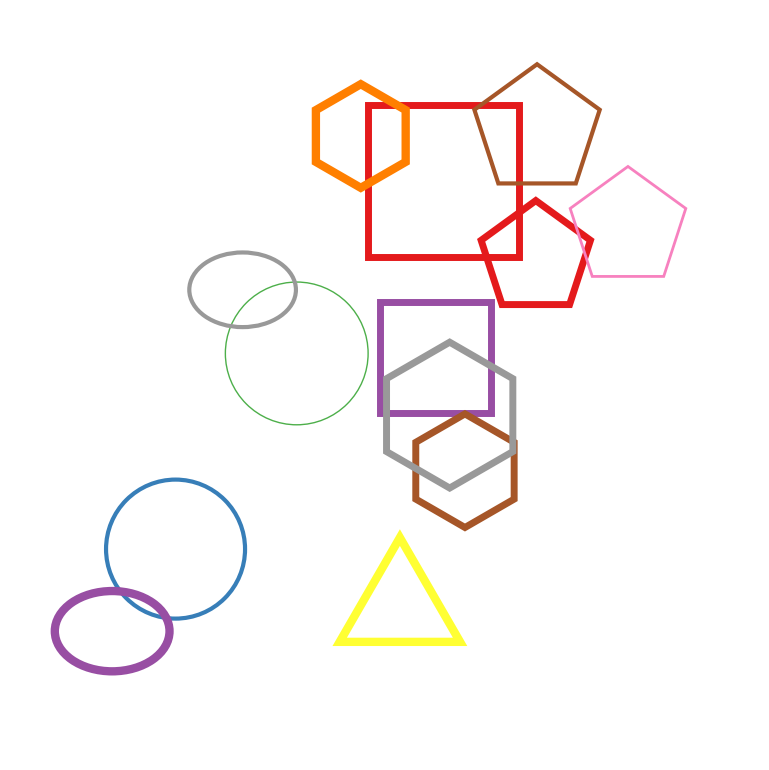[{"shape": "square", "thickness": 2.5, "radius": 0.49, "center": [0.576, 0.764]}, {"shape": "pentagon", "thickness": 2.5, "radius": 0.37, "center": [0.696, 0.665]}, {"shape": "circle", "thickness": 1.5, "radius": 0.45, "center": [0.228, 0.287]}, {"shape": "circle", "thickness": 0.5, "radius": 0.46, "center": [0.385, 0.541]}, {"shape": "oval", "thickness": 3, "radius": 0.37, "center": [0.146, 0.18]}, {"shape": "square", "thickness": 2.5, "radius": 0.36, "center": [0.565, 0.536]}, {"shape": "hexagon", "thickness": 3, "radius": 0.34, "center": [0.469, 0.823]}, {"shape": "triangle", "thickness": 3, "radius": 0.45, "center": [0.519, 0.212]}, {"shape": "pentagon", "thickness": 1.5, "radius": 0.43, "center": [0.697, 0.831]}, {"shape": "hexagon", "thickness": 2.5, "radius": 0.37, "center": [0.604, 0.389]}, {"shape": "pentagon", "thickness": 1, "radius": 0.39, "center": [0.816, 0.705]}, {"shape": "hexagon", "thickness": 2.5, "radius": 0.47, "center": [0.584, 0.461]}, {"shape": "oval", "thickness": 1.5, "radius": 0.35, "center": [0.315, 0.624]}]